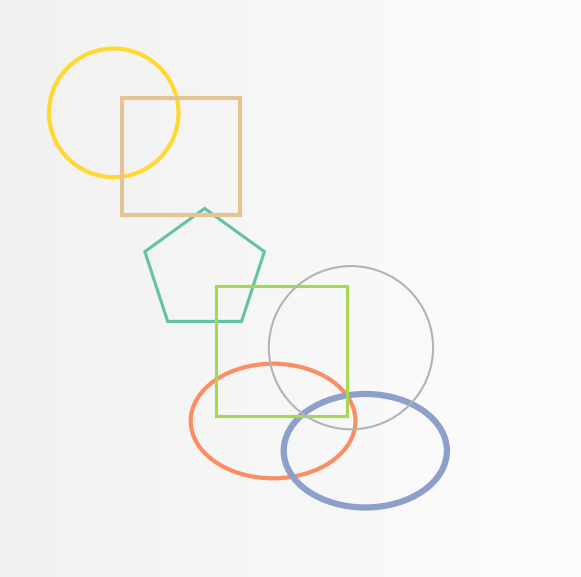[{"shape": "pentagon", "thickness": 1.5, "radius": 0.54, "center": [0.352, 0.53]}, {"shape": "oval", "thickness": 2, "radius": 0.71, "center": [0.47, 0.27]}, {"shape": "oval", "thickness": 3, "radius": 0.7, "center": [0.629, 0.219]}, {"shape": "square", "thickness": 1.5, "radius": 0.56, "center": [0.484, 0.391]}, {"shape": "circle", "thickness": 2, "radius": 0.56, "center": [0.196, 0.804]}, {"shape": "square", "thickness": 2, "radius": 0.51, "center": [0.312, 0.728]}, {"shape": "circle", "thickness": 1, "radius": 0.71, "center": [0.604, 0.397]}]